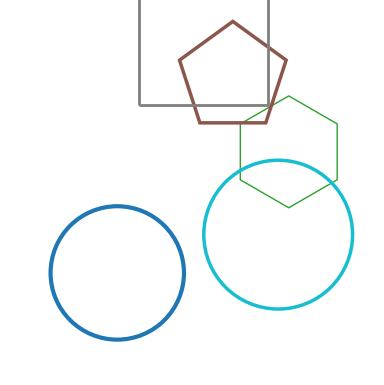[{"shape": "circle", "thickness": 3, "radius": 0.87, "center": [0.305, 0.291]}, {"shape": "hexagon", "thickness": 1, "radius": 0.73, "center": [0.75, 0.606]}, {"shape": "pentagon", "thickness": 2.5, "radius": 0.73, "center": [0.605, 0.799]}, {"shape": "square", "thickness": 2, "radius": 0.84, "center": [0.529, 0.897]}, {"shape": "circle", "thickness": 2.5, "radius": 0.97, "center": [0.723, 0.391]}]